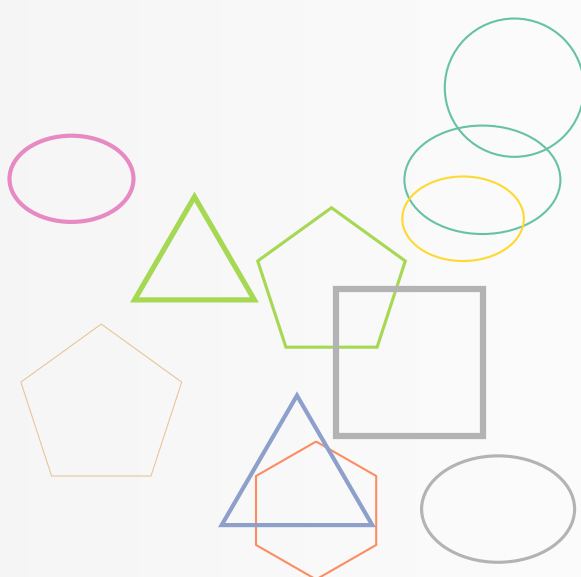[{"shape": "circle", "thickness": 1, "radius": 0.6, "center": [0.885, 0.847]}, {"shape": "oval", "thickness": 1, "radius": 0.67, "center": [0.83, 0.688]}, {"shape": "hexagon", "thickness": 1, "radius": 0.6, "center": [0.544, 0.115]}, {"shape": "triangle", "thickness": 2, "radius": 0.75, "center": [0.511, 0.165]}, {"shape": "oval", "thickness": 2, "radius": 0.53, "center": [0.123, 0.69]}, {"shape": "triangle", "thickness": 2.5, "radius": 0.6, "center": [0.335, 0.539]}, {"shape": "pentagon", "thickness": 1.5, "radius": 0.67, "center": [0.57, 0.506]}, {"shape": "oval", "thickness": 1, "radius": 0.52, "center": [0.797, 0.62]}, {"shape": "pentagon", "thickness": 0.5, "radius": 0.73, "center": [0.174, 0.293]}, {"shape": "square", "thickness": 3, "radius": 0.64, "center": [0.705, 0.371]}, {"shape": "oval", "thickness": 1.5, "radius": 0.66, "center": [0.857, 0.118]}]